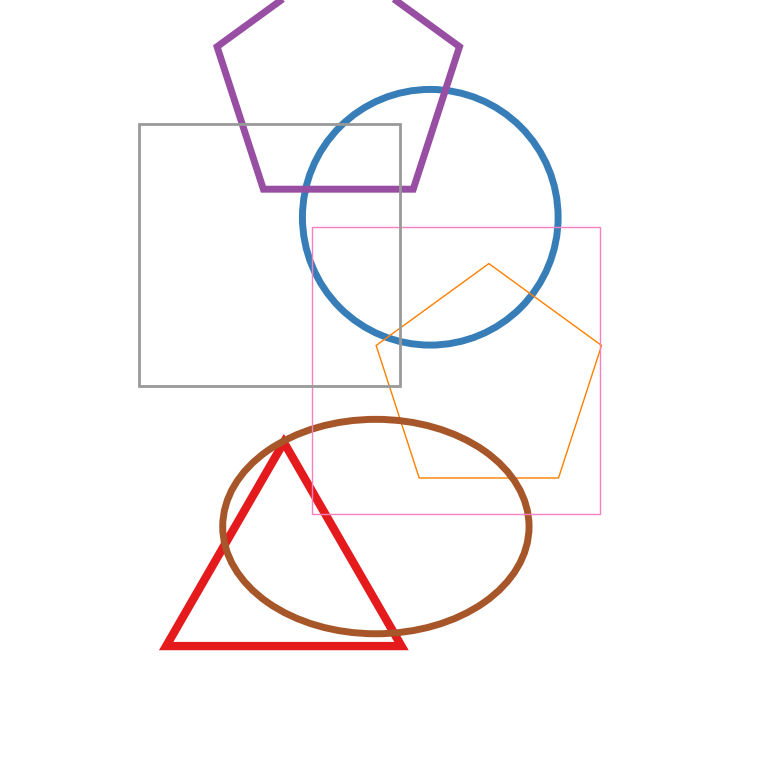[{"shape": "triangle", "thickness": 3, "radius": 0.88, "center": [0.369, 0.249]}, {"shape": "circle", "thickness": 2.5, "radius": 0.83, "center": [0.559, 0.718]}, {"shape": "pentagon", "thickness": 2.5, "radius": 0.83, "center": [0.439, 0.888]}, {"shape": "pentagon", "thickness": 0.5, "radius": 0.77, "center": [0.635, 0.504]}, {"shape": "oval", "thickness": 2.5, "radius": 0.99, "center": [0.488, 0.316]}, {"shape": "square", "thickness": 0.5, "radius": 0.93, "center": [0.592, 0.519]}, {"shape": "square", "thickness": 1, "radius": 0.85, "center": [0.35, 0.669]}]